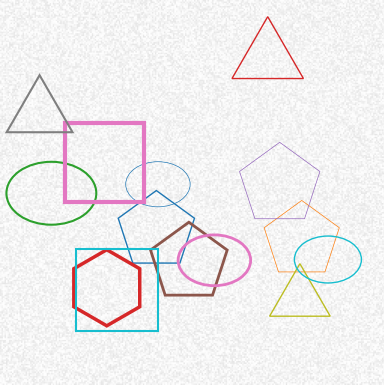[{"shape": "oval", "thickness": 0.5, "radius": 0.42, "center": [0.41, 0.521]}, {"shape": "pentagon", "thickness": 1, "radius": 0.52, "center": [0.406, 0.401]}, {"shape": "pentagon", "thickness": 0.5, "radius": 0.51, "center": [0.784, 0.377]}, {"shape": "oval", "thickness": 1.5, "radius": 0.58, "center": [0.133, 0.498]}, {"shape": "triangle", "thickness": 1, "radius": 0.54, "center": [0.695, 0.85]}, {"shape": "hexagon", "thickness": 2.5, "radius": 0.49, "center": [0.277, 0.253]}, {"shape": "pentagon", "thickness": 0.5, "radius": 0.55, "center": [0.727, 0.521]}, {"shape": "pentagon", "thickness": 2, "radius": 0.52, "center": [0.491, 0.318]}, {"shape": "square", "thickness": 3, "radius": 0.51, "center": [0.271, 0.579]}, {"shape": "oval", "thickness": 2, "radius": 0.47, "center": [0.557, 0.324]}, {"shape": "triangle", "thickness": 1.5, "radius": 0.49, "center": [0.103, 0.706]}, {"shape": "triangle", "thickness": 1, "radius": 0.45, "center": [0.779, 0.224]}, {"shape": "square", "thickness": 1.5, "radius": 0.53, "center": [0.304, 0.247]}, {"shape": "oval", "thickness": 1, "radius": 0.44, "center": [0.852, 0.326]}]